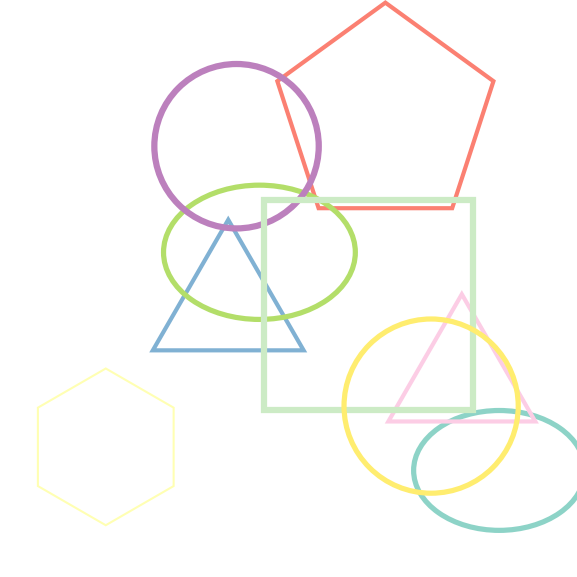[{"shape": "oval", "thickness": 2.5, "radius": 0.74, "center": [0.864, 0.185]}, {"shape": "hexagon", "thickness": 1, "radius": 0.68, "center": [0.183, 0.225]}, {"shape": "pentagon", "thickness": 2, "radius": 0.98, "center": [0.667, 0.798]}, {"shape": "triangle", "thickness": 2, "radius": 0.75, "center": [0.395, 0.468]}, {"shape": "oval", "thickness": 2.5, "radius": 0.83, "center": [0.449, 0.562]}, {"shape": "triangle", "thickness": 2, "radius": 0.73, "center": [0.8, 0.343]}, {"shape": "circle", "thickness": 3, "radius": 0.71, "center": [0.41, 0.746]}, {"shape": "square", "thickness": 3, "radius": 0.91, "center": [0.638, 0.471]}, {"shape": "circle", "thickness": 2.5, "radius": 0.75, "center": [0.747, 0.296]}]